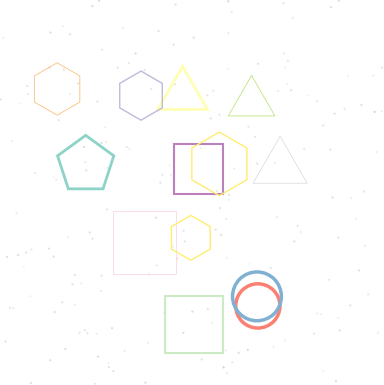[{"shape": "pentagon", "thickness": 2, "radius": 0.38, "center": [0.223, 0.572]}, {"shape": "triangle", "thickness": 2, "radius": 0.37, "center": [0.474, 0.753]}, {"shape": "hexagon", "thickness": 1, "radius": 0.32, "center": [0.366, 0.752]}, {"shape": "circle", "thickness": 2.5, "radius": 0.29, "center": [0.67, 0.205]}, {"shape": "circle", "thickness": 2.5, "radius": 0.32, "center": [0.667, 0.23]}, {"shape": "hexagon", "thickness": 0.5, "radius": 0.34, "center": [0.148, 0.769]}, {"shape": "triangle", "thickness": 0.5, "radius": 0.35, "center": [0.653, 0.734]}, {"shape": "square", "thickness": 0.5, "radius": 0.41, "center": [0.375, 0.371]}, {"shape": "triangle", "thickness": 0.5, "radius": 0.41, "center": [0.728, 0.565]}, {"shape": "square", "thickness": 1.5, "radius": 0.32, "center": [0.515, 0.562]}, {"shape": "square", "thickness": 1.5, "radius": 0.37, "center": [0.504, 0.158]}, {"shape": "hexagon", "thickness": 1, "radius": 0.41, "center": [0.57, 0.574]}, {"shape": "hexagon", "thickness": 1, "radius": 0.29, "center": [0.496, 0.382]}]